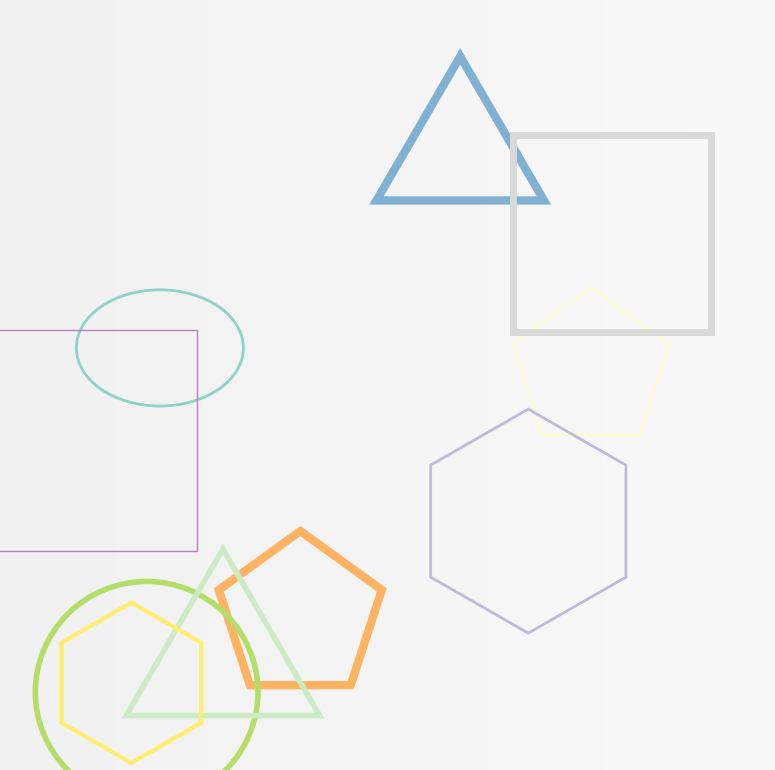[{"shape": "oval", "thickness": 1, "radius": 0.54, "center": [0.206, 0.548]}, {"shape": "pentagon", "thickness": 0.5, "radius": 0.53, "center": [0.763, 0.521]}, {"shape": "hexagon", "thickness": 1, "radius": 0.73, "center": [0.682, 0.323]}, {"shape": "triangle", "thickness": 3, "radius": 0.62, "center": [0.594, 0.802]}, {"shape": "pentagon", "thickness": 3, "radius": 0.55, "center": [0.387, 0.2]}, {"shape": "circle", "thickness": 2, "radius": 0.72, "center": [0.189, 0.101]}, {"shape": "square", "thickness": 2.5, "radius": 0.64, "center": [0.789, 0.697]}, {"shape": "square", "thickness": 0.5, "radius": 0.72, "center": [0.11, 0.428]}, {"shape": "triangle", "thickness": 2, "radius": 0.72, "center": [0.288, 0.143]}, {"shape": "hexagon", "thickness": 1.5, "radius": 0.52, "center": [0.17, 0.113]}]